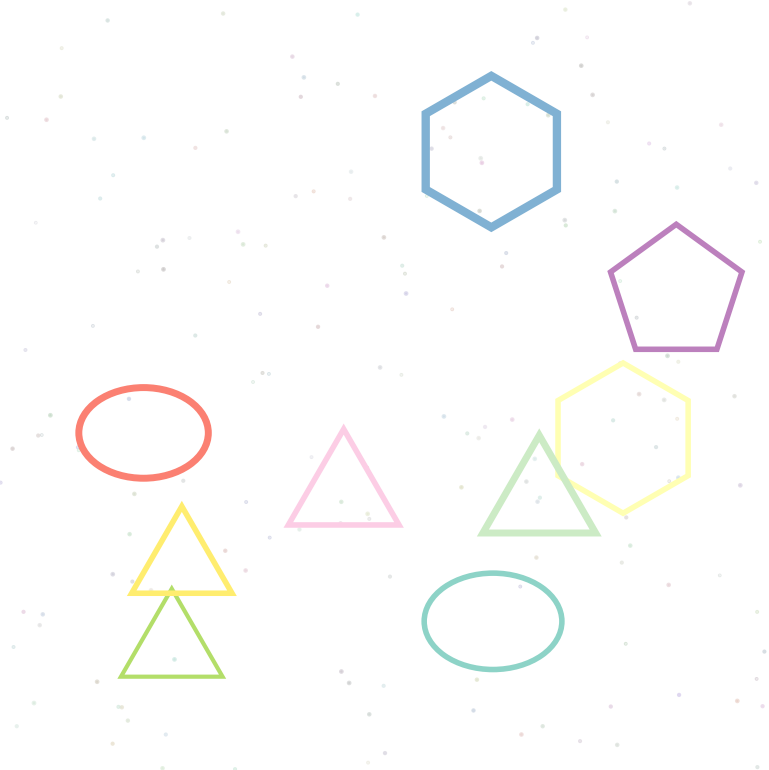[{"shape": "oval", "thickness": 2, "radius": 0.45, "center": [0.64, 0.193]}, {"shape": "hexagon", "thickness": 2, "radius": 0.49, "center": [0.809, 0.431]}, {"shape": "oval", "thickness": 2.5, "radius": 0.42, "center": [0.186, 0.438]}, {"shape": "hexagon", "thickness": 3, "radius": 0.49, "center": [0.638, 0.803]}, {"shape": "triangle", "thickness": 1.5, "radius": 0.38, "center": [0.223, 0.159]}, {"shape": "triangle", "thickness": 2, "radius": 0.42, "center": [0.446, 0.36]}, {"shape": "pentagon", "thickness": 2, "radius": 0.45, "center": [0.878, 0.619]}, {"shape": "triangle", "thickness": 2.5, "radius": 0.42, "center": [0.7, 0.35]}, {"shape": "triangle", "thickness": 2, "radius": 0.38, "center": [0.236, 0.267]}]